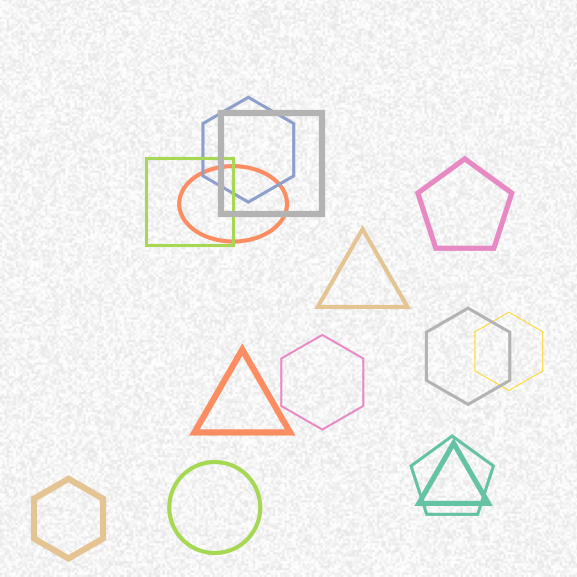[{"shape": "triangle", "thickness": 2.5, "radius": 0.35, "center": [0.785, 0.162]}, {"shape": "pentagon", "thickness": 1.5, "radius": 0.37, "center": [0.783, 0.169]}, {"shape": "triangle", "thickness": 3, "radius": 0.48, "center": [0.42, 0.298]}, {"shape": "oval", "thickness": 2, "radius": 0.47, "center": [0.404, 0.646]}, {"shape": "hexagon", "thickness": 1.5, "radius": 0.45, "center": [0.43, 0.74]}, {"shape": "pentagon", "thickness": 2.5, "radius": 0.43, "center": [0.805, 0.638]}, {"shape": "hexagon", "thickness": 1, "radius": 0.41, "center": [0.558, 0.337]}, {"shape": "circle", "thickness": 2, "radius": 0.39, "center": [0.372, 0.12]}, {"shape": "square", "thickness": 1.5, "radius": 0.38, "center": [0.328, 0.65]}, {"shape": "hexagon", "thickness": 0.5, "radius": 0.34, "center": [0.881, 0.391]}, {"shape": "hexagon", "thickness": 3, "radius": 0.34, "center": [0.119, 0.101]}, {"shape": "triangle", "thickness": 2, "radius": 0.45, "center": [0.628, 0.513]}, {"shape": "square", "thickness": 3, "radius": 0.44, "center": [0.471, 0.716]}, {"shape": "hexagon", "thickness": 1.5, "radius": 0.42, "center": [0.811, 0.382]}]